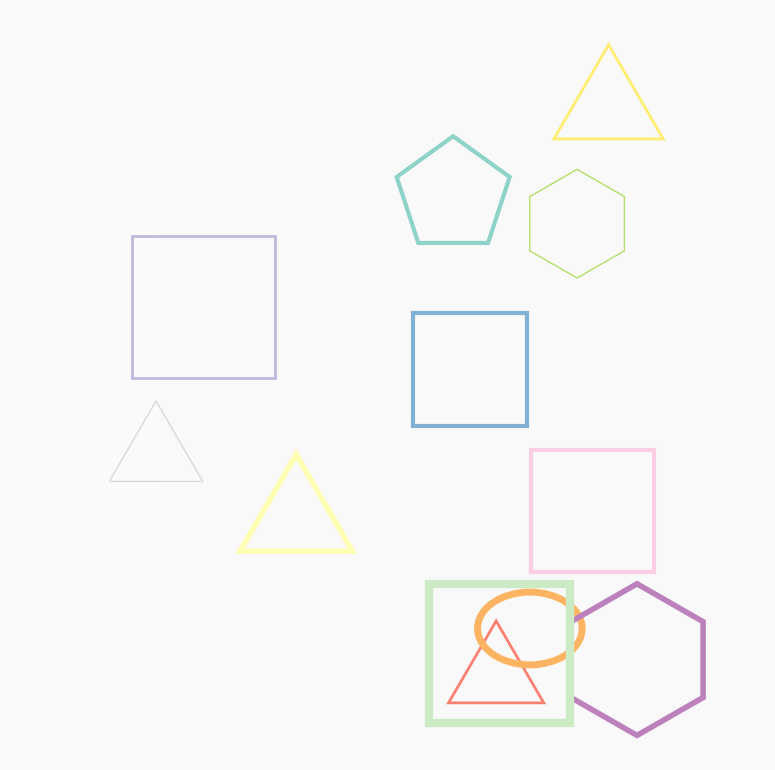[{"shape": "pentagon", "thickness": 1.5, "radius": 0.38, "center": [0.585, 0.746]}, {"shape": "triangle", "thickness": 2, "radius": 0.42, "center": [0.382, 0.326]}, {"shape": "square", "thickness": 1, "radius": 0.46, "center": [0.263, 0.602]}, {"shape": "triangle", "thickness": 1, "radius": 0.35, "center": [0.64, 0.123]}, {"shape": "square", "thickness": 1.5, "radius": 0.37, "center": [0.607, 0.52]}, {"shape": "oval", "thickness": 2.5, "radius": 0.34, "center": [0.684, 0.184]}, {"shape": "hexagon", "thickness": 0.5, "radius": 0.35, "center": [0.745, 0.71]}, {"shape": "square", "thickness": 1.5, "radius": 0.4, "center": [0.765, 0.337]}, {"shape": "triangle", "thickness": 0.5, "radius": 0.35, "center": [0.201, 0.41]}, {"shape": "hexagon", "thickness": 2, "radius": 0.49, "center": [0.822, 0.143]}, {"shape": "square", "thickness": 3, "radius": 0.45, "center": [0.645, 0.151]}, {"shape": "triangle", "thickness": 1, "radius": 0.41, "center": [0.785, 0.86]}]